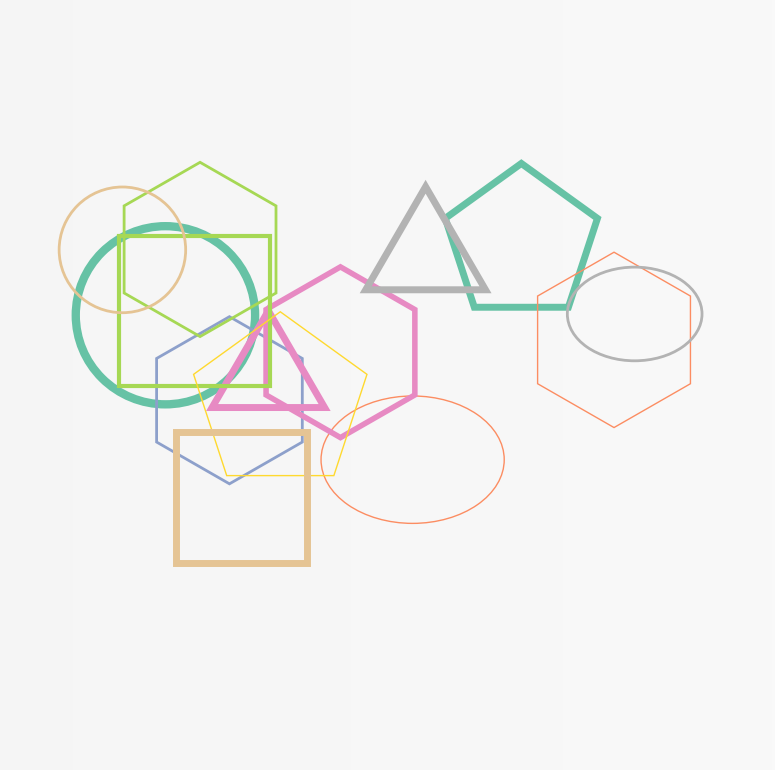[{"shape": "circle", "thickness": 3, "radius": 0.58, "center": [0.213, 0.591]}, {"shape": "pentagon", "thickness": 2.5, "radius": 0.52, "center": [0.673, 0.684]}, {"shape": "hexagon", "thickness": 0.5, "radius": 0.57, "center": [0.792, 0.559]}, {"shape": "oval", "thickness": 0.5, "radius": 0.59, "center": [0.532, 0.403]}, {"shape": "hexagon", "thickness": 1, "radius": 0.54, "center": [0.296, 0.48]}, {"shape": "triangle", "thickness": 2.5, "radius": 0.42, "center": [0.346, 0.513]}, {"shape": "hexagon", "thickness": 2, "radius": 0.55, "center": [0.439, 0.543]}, {"shape": "square", "thickness": 1.5, "radius": 0.49, "center": [0.252, 0.596]}, {"shape": "hexagon", "thickness": 1, "radius": 0.57, "center": [0.258, 0.676]}, {"shape": "pentagon", "thickness": 0.5, "radius": 0.59, "center": [0.362, 0.477]}, {"shape": "circle", "thickness": 1, "radius": 0.41, "center": [0.158, 0.676]}, {"shape": "square", "thickness": 2.5, "radius": 0.42, "center": [0.311, 0.354]}, {"shape": "triangle", "thickness": 2.5, "radius": 0.45, "center": [0.549, 0.668]}, {"shape": "oval", "thickness": 1, "radius": 0.43, "center": [0.819, 0.592]}]